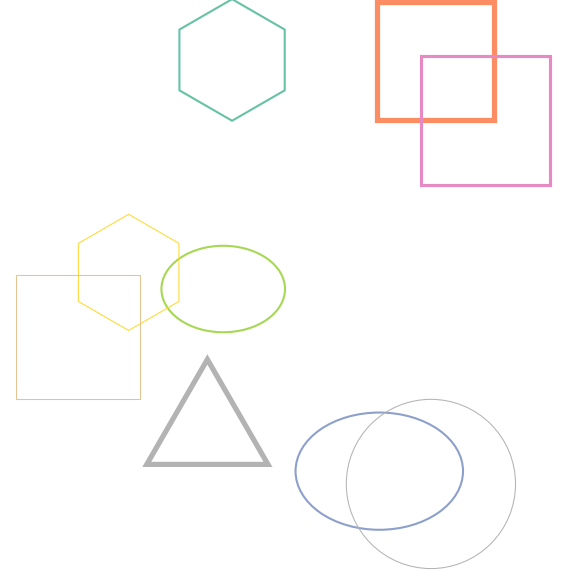[{"shape": "hexagon", "thickness": 1, "radius": 0.53, "center": [0.402, 0.895]}, {"shape": "square", "thickness": 2.5, "radius": 0.51, "center": [0.754, 0.893]}, {"shape": "oval", "thickness": 1, "radius": 0.73, "center": [0.657, 0.183]}, {"shape": "square", "thickness": 1.5, "radius": 0.56, "center": [0.84, 0.79]}, {"shape": "oval", "thickness": 1, "radius": 0.53, "center": [0.387, 0.499]}, {"shape": "hexagon", "thickness": 0.5, "radius": 0.5, "center": [0.223, 0.527]}, {"shape": "square", "thickness": 0.5, "radius": 0.54, "center": [0.135, 0.415]}, {"shape": "triangle", "thickness": 2.5, "radius": 0.61, "center": [0.359, 0.256]}, {"shape": "circle", "thickness": 0.5, "radius": 0.73, "center": [0.746, 0.161]}]